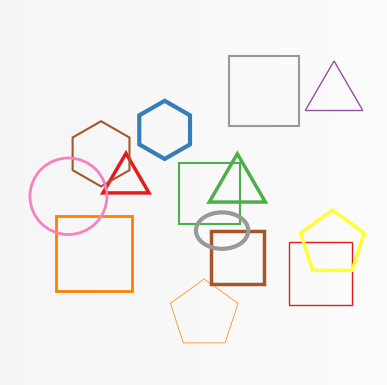[{"shape": "triangle", "thickness": 2.5, "radius": 0.34, "center": [0.325, 0.533]}, {"shape": "square", "thickness": 1, "radius": 0.41, "center": [0.828, 0.291]}, {"shape": "hexagon", "thickness": 3, "radius": 0.38, "center": [0.425, 0.663]}, {"shape": "square", "thickness": 1.5, "radius": 0.4, "center": [0.541, 0.497]}, {"shape": "triangle", "thickness": 2.5, "radius": 0.42, "center": [0.612, 0.517]}, {"shape": "triangle", "thickness": 1, "radius": 0.43, "center": [0.862, 0.756]}, {"shape": "pentagon", "thickness": 0.5, "radius": 0.46, "center": [0.527, 0.184]}, {"shape": "square", "thickness": 2, "radius": 0.49, "center": [0.243, 0.341]}, {"shape": "pentagon", "thickness": 2.5, "radius": 0.43, "center": [0.858, 0.368]}, {"shape": "hexagon", "thickness": 1.5, "radius": 0.42, "center": [0.261, 0.6]}, {"shape": "square", "thickness": 2.5, "radius": 0.34, "center": [0.614, 0.33]}, {"shape": "circle", "thickness": 2, "radius": 0.5, "center": [0.177, 0.49]}, {"shape": "square", "thickness": 1.5, "radius": 0.45, "center": [0.681, 0.764]}, {"shape": "oval", "thickness": 3, "radius": 0.34, "center": [0.573, 0.401]}]